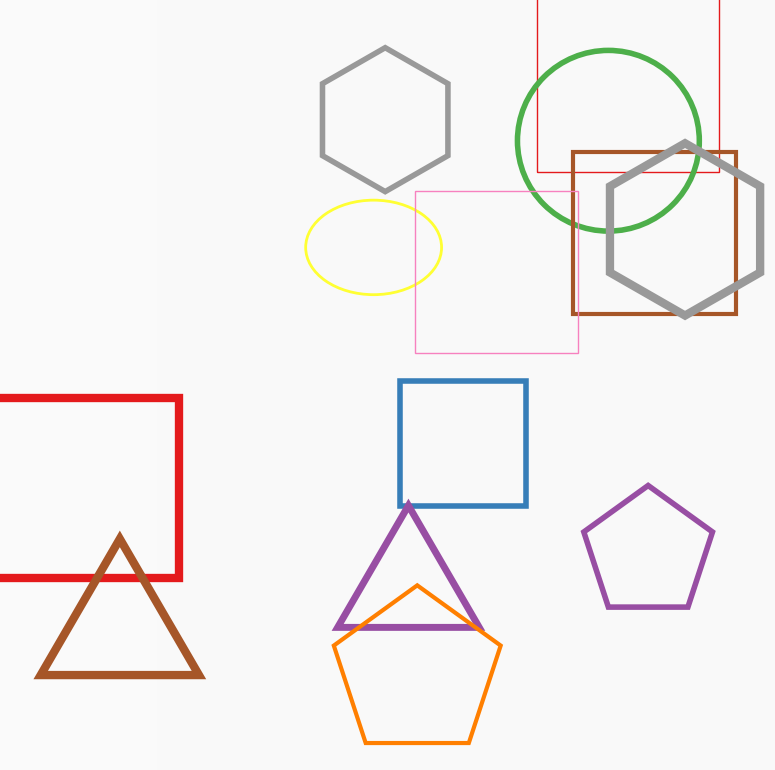[{"shape": "square", "thickness": 0.5, "radius": 0.59, "center": [0.81, 0.895]}, {"shape": "square", "thickness": 3, "radius": 0.58, "center": [0.115, 0.366]}, {"shape": "square", "thickness": 2, "radius": 0.41, "center": [0.598, 0.424]}, {"shape": "circle", "thickness": 2, "radius": 0.59, "center": [0.785, 0.817]}, {"shape": "triangle", "thickness": 2.5, "radius": 0.53, "center": [0.527, 0.238]}, {"shape": "pentagon", "thickness": 2, "radius": 0.44, "center": [0.836, 0.282]}, {"shape": "pentagon", "thickness": 1.5, "radius": 0.57, "center": [0.538, 0.127]}, {"shape": "oval", "thickness": 1, "radius": 0.44, "center": [0.482, 0.679]}, {"shape": "square", "thickness": 1.5, "radius": 0.52, "center": [0.844, 0.698]}, {"shape": "triangle", "thickness": 3, "radius": 0.59, "center": [0.155, 0.182]}, {"shape": "square", "thickness": 0.5, "radius": 0.52, "center": [0.641, 0.647]}, {"shape": "hexagon", "thickness": 2, "radius": 0.47, "center": [0.497, 0.845]}, {"shape": "hexagon", "thickness": 3, "radius": 0.56, "center": [0.884, 0.702]}]